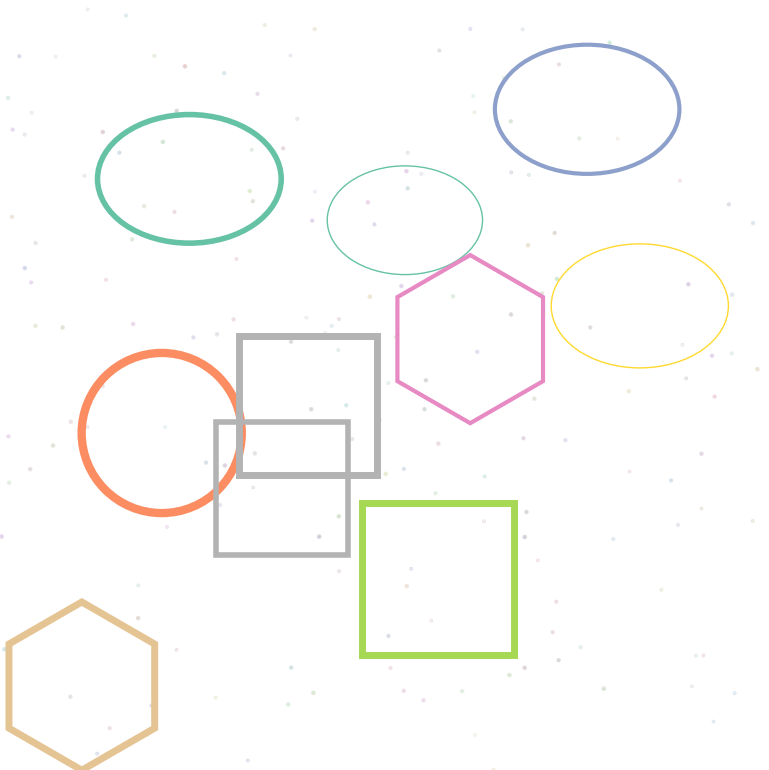[{"shape": "oval", "thickness": 2, "radius": 0.6, "center": [0.246, 0.768]}, {"shape": "oval", "thickness": 0.5, "radius": 0.5, "center": [0.526, 0.714]}, {"shape": "circle", "thickness": 3, "radius": 0.52, "center": [0.21, 0.438]}, {"shape": "oval", "thickness": 1.5, "radius": 0.6, "center": [0.763, 0.858]}, {"shape": "hexagon", "thickness": 1.5, "radius": 0.55, "center": [0.611, 0.56]}, {"shape": "square", "thickness": 2.5, "radius": 0.49, "center": [0.568, 0.248]}, {"shape": "oval", "thickness": 0.5, "radius": 0.58, "center": [0.831, 0.603]}, {"shape": "hexagon", "thickness": 2.5, "radius": 0.55, "center": [0.106, 0.109]}, {"shape": "square", "thickness": 2, "radius": 0.43, "center": [0.366, 0.366]}, {"shape": "square", "thickness": 2.5, "radius": 0.45, "center": [0.4, 0.473]}]